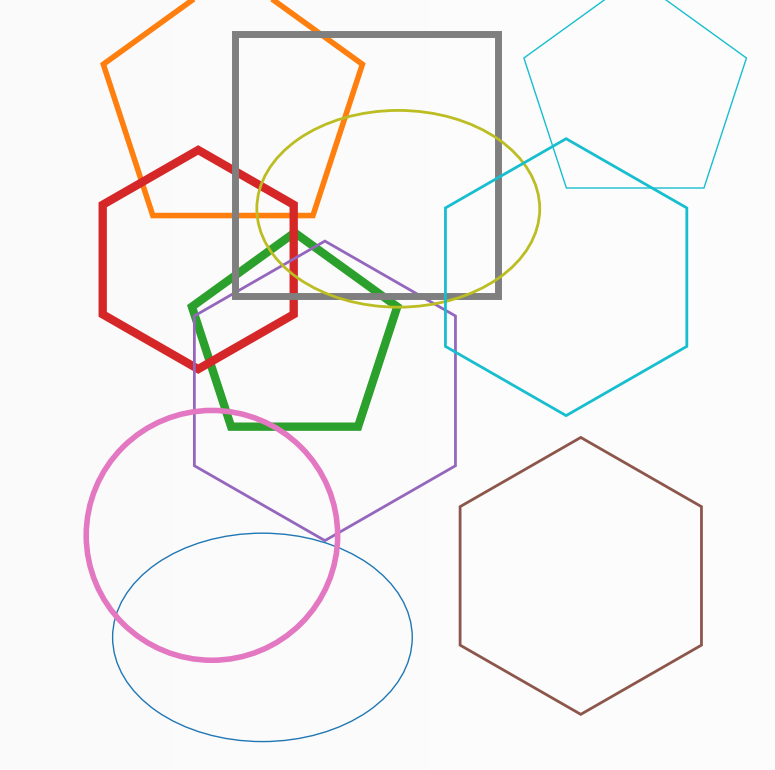[{"shape": "oval", "thickness": 0.5, "radius": 0.97, "center": [0.339, 0.172]}, {"shape": "pentagon", "thickness": 2, "radius": 0.88, "center": [0.3, 0.862]}, {"shape": "pentagon", "thickness": 3, "radius": 0.7, "center": [0.38, 0.559]}, {"shape": "hexagon", "thickness": 3, "radius": 0.71, "center": [0.256, 0.663]}, {"shape": "hexagon", "thickness": 1, "radius": 0.97, "center": [0.419, 0.492]}, {"shape": "hexagon", "thickness": 1, "radius": 0.9, "center": [0.749, 0.252]}, {"shape": "circle", "thickness": 2, "radius": 0.81, "center": [0.273, 0.305]}, {"shape": "square", "thickness": 2.5, "radius": 0.85, "center": [0.472, 0.786]}, {"shape": "oval", "thickness": 1, "radius": 0.91, "center": [0.514, 0.729]}, {"shape": "pentagon", "thickness": 0.5, "radius": 0.75, "center": [0.82, 0.878]}, {"shape": "hexagon", "thickness": 1, "radius": 0.9, "center": [0.73, 0.64]}]